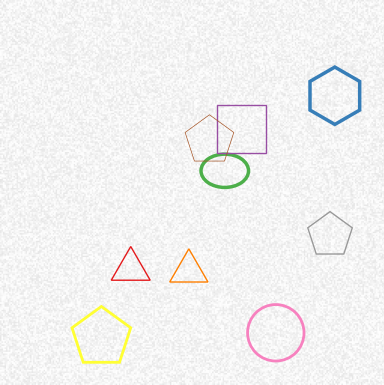[{"shape": "triangle", "thickness": 1, "radius": 0.29, "center": [0.34, 0.301]}, {"shape": "hexagon", "thickness": 2.5, "radius": 0.37, "center": [0.87, 0.751]}, {"shape": "oval", "thickness": 2.5, "radius": 0.31, "center": [0.584, 0.556]}, {"shape": "square", "thickness": 1, "radius": 0.31, "center": [0.628, 0.664]}, {"shape": "triangle", "thickness": 1, "radius": 0.29, "center": [0.491, 0.296]}, {"shape": "pentagon", "thickness": 2, "radius": 0.4, "center": [0.263, 0.124]}, {"shape": "pentagon", "thickness": 0.5, "radius": 0.33, "center": [0.544, 0.635]}, {"shape": "circle", "thickness": 2, "radius": 0.37, "center": [0.716, 0.136]}, {"shape": "pentagon", "thickness": 1, "radius": 0.3, "center": [0.857, 0.389]}]